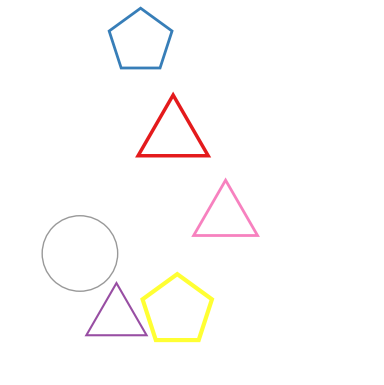[{"shape": "triangle", "thickness": 2.5, "radius": 0.53, "center": [0.45, 0.648]}, {"shape": "pentagon", "thickness": 2, "radius": 0.43, "center": [0.365, 0.893]}, {"shape": "triangle", "thickness": 1.5, "radius": 0.45, "center": [0.303, 0.174]}, {"shape": "pentagon", "thickness": 3, "radius": 0.47, "center": [0.46, 0.193]}, {"shape": "triangle", "thickness": 2, "radius": 0.48, "center": [0.586, 0.436]}, {"shape": "circle", "thickness": 1, "radius": 0.49, "center": [0.208, 0.342]}]